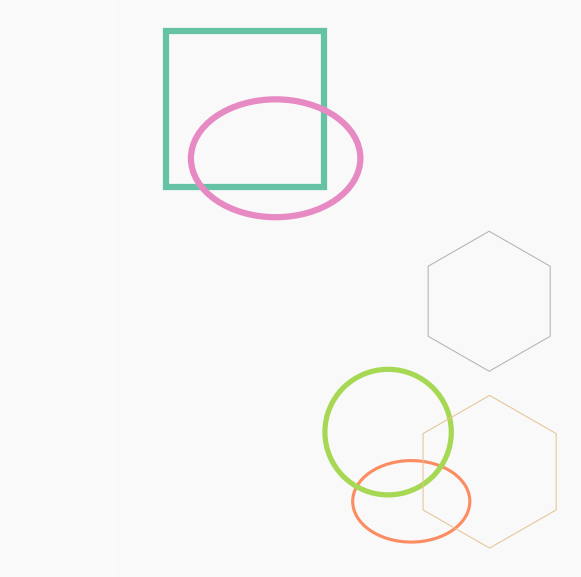[{"shape": "square", "thickness": 3, "radius": 0.68, "center": [0.422, 0.81]}, {"shape": "oval", "thickness": 1.5, "radius": 0.5, "center": [0.708, 0.131]}, {"shape": "oval", "thickness": 3, "radius": 0.73, "center": [0.474, 0.725]}, {"shape": "circle", "thickness": 2.5, "radius": 0.54, "center": [0.668, 0.251]}, {"shape": "hexagon", "thickness": 0.5, "radius": 0.66, "center": [0.842, 0.182]}, {"shape": "hexagon", "thickness": 0.5, "radius": 0.61, "center": [0.842, 0.477]}]